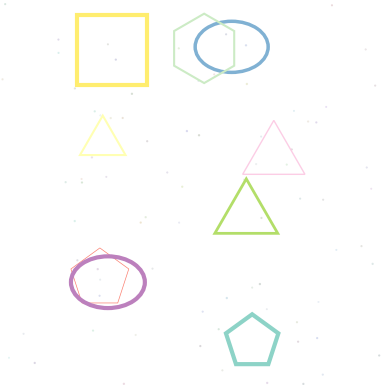[{"shape": "pentagon", "thickness": 3, "radius": 0.36, "center": [0.655, 0.112]}, {"shape": "triangle", "thickness": 1.5, "radius": 0.34, "center": [0.267, 0.631]}, {"shape": "pentagon", "thickness": 0.5, "radius": 0.39, "center": [0.259, 0.277]}, {"shape": "oval", "thickness": 2.5, "radius": 0.47, "center": [0.602, 0.878]}, {"shape": "triangle", "thickness": 2, "radius": 0.47, "center": [0.64, 0.441]}, {"shape": "triangle", "thickness": 1, "radius": 0.47, "center": [0.711, 0.594]}, {"shape": "oval", "thickness": 3, "radius": 0.48, "center": [0.28, 0.267]}, {"shape": "hexagon", "thickness": 1.5, "radius": 0.45, "center": [0.53, 0.874]}, {"shape": "square", "thickness": 3, "radius": 0.45, "center": [0.29, 0.871]}]